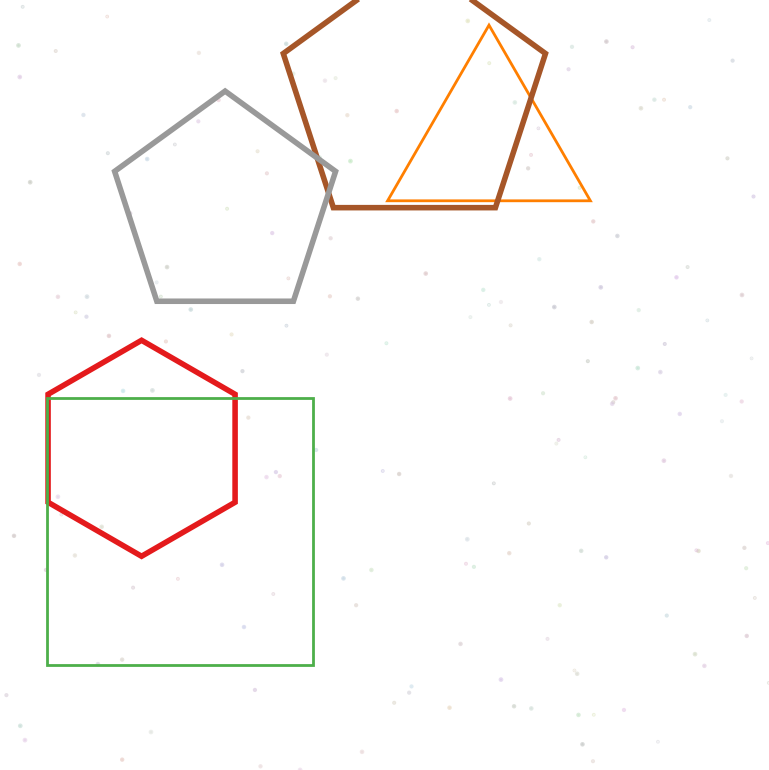[{"shape": "hexagon", "thickness": 2, "radius": 0.7, "center": [0.184, 0.418]}, {"shape": "square", "thickness": 1, "radius": 0.87, "center": [0.234, 0.31]}, {"shape": "triangle", "thickness": 1, "radius": 0.76, "center": [0.635, 0.815]}, {"shape": "pentagon", "thickness": 2, "radius": 0.9, "center": [0.538, 0.875]}, {"shape": "pentagon", "thickness": 2, "radius": 0.75, "center": [0.292, 0.731]}]